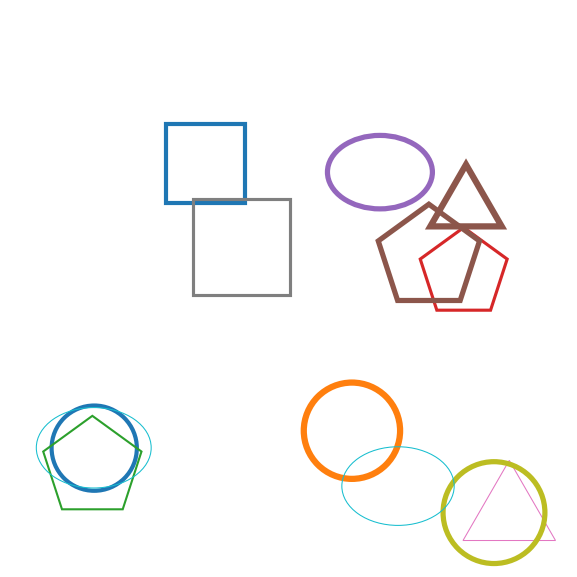[{"shape": "square", "thickness": 2, "radius": 0.34, "center": [0.356, 0.716]}, {"shape": "circle", "thickness": 2, "radius": 0.37, "center": [0.163, 0.223]}, {"shape": "circle", "thickness": 3, "radius": 0.42, "center": [0.609, 0.253]}, {"shape": "pentagon", "thickness": 1, "radius": 0.45, "center": [0.16, 0.19]}, {"shape": "pentagon", "thickness": 1.5, "radius": 0.4, "center": [0.803, 0.526]}, {"shape": "oval", "thickness": 2.5, "radius": 0.45, "center": [0.658, 0.701]}, {"shape": "pentagon", "thickness": 2.5, "radius": 0.46, "center": [0.743, 0.553]}, {"shape": "triangle", "thickness": 3, "radius": 0.36, "center": [0.807, 0.643]}, {"shape": "triangle", "thickness": 0.5, "radius": 0.46, "center": [0.882, 0.109]}, {"shape": "square", "thickness": 1.5, "radius": 0.42, "center": [0.418, 0.571]}, {"shape": "circle", "thickness": 2.5, "radius": 0.44, "center": [0.855, 0.111]}, {"shape": "oval", "thickness": 0.5, "radius": 0.49, "center": [0.689, 0.157]}, {"shape": "oval", "thickness": 0.5, "radius": 0.5, "center": [0.162, 0.224]}]